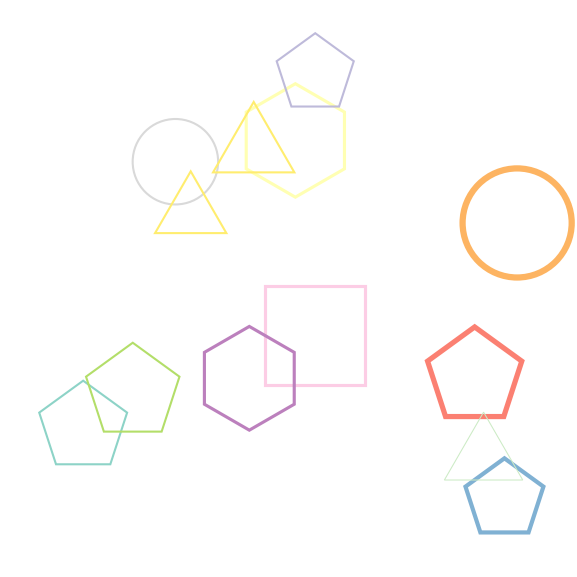[{"shape": "pentagon", "thickness": 1, "radius": 0.4, "center": [0.144, 0.26]}, {"shape": "hexagon", "thickness": 1.5, "radius": 0.49, "center": [0.511, 0.756]}, {"shape": "pentagon", "thickness": 1, "radius": 0.35, "center": [0.546, 0.871]}, {"shape": "pentagon", "thickness": 2.5, "radius": 0.43, "center": [0.822, 0.347]}, {"shape": "pentagon", "thickness": 2, "radius": 0.35, "center": [0.874, 0.135]}, {"shape": "circle", "thickness": 3, "radius": 0.47, "center": [0.895, 0.613]}, {"shape": "pentagon", "thickness": 1, "radius": 0.43, "center": [0.23, 0.321]}, {"shape": "square", "thickness": 1.5, "radius": 0.43, "center": [0.546, 0.418]}, {"shape": "circle", "thickness": 1, "radius": 0.37, "center": [0.304, 0.719]}, {"shape": "hexagon", "thickness": 1.5, "radius": 0.45, "center": [0.432, 0.344]}, {"shape": "triangle", "thickness": 0.5, "radius": 0.39, "center": [0.837, 0.207]}, {"shape": "triangle", "thickness": 1, "radius": 0.36, "center": [0.33, 0.631]}, {"shape": "triangle", "thickness": 1, "radius": 0.41, "center": [0.439, 0.741]}]